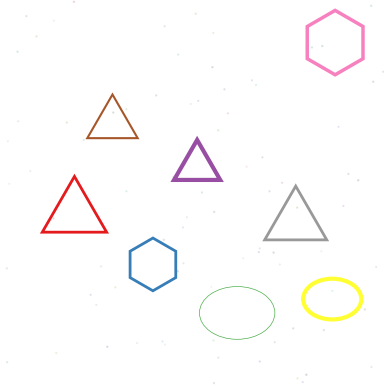[{"shape": "triangle", "thickness": 2, "radius": 0.48, "center": [0.193, 0.445]}, {"shape": "hexagon", "thickness": 2, "radius": 0.34, "center": [0.397, 0.313]}, {"shape": "oval", "thickness": 0.5, "radius": 0.49, "center": [0.616, 0.187]}, {"shape": "triangle", "thickness": 3, "radius": 0.35, "center": [0.512, 0.567]}, {"shape": "oval", "thickness": 3, "radius": 0.38, "center": [0.863, 0.223]}, {"shape": "triangle", "thickness": 1.5, "radius": 0.38, "center": [0.292, 0.679]}, {"shape": "hexagon", "thickness": 2.5, "radius": 0.42, "center": [0.87, 0.889]}, {"shape": "triangle", "thickness": 2, "radius": 0.47, "center": [0.768, 0.423]}]